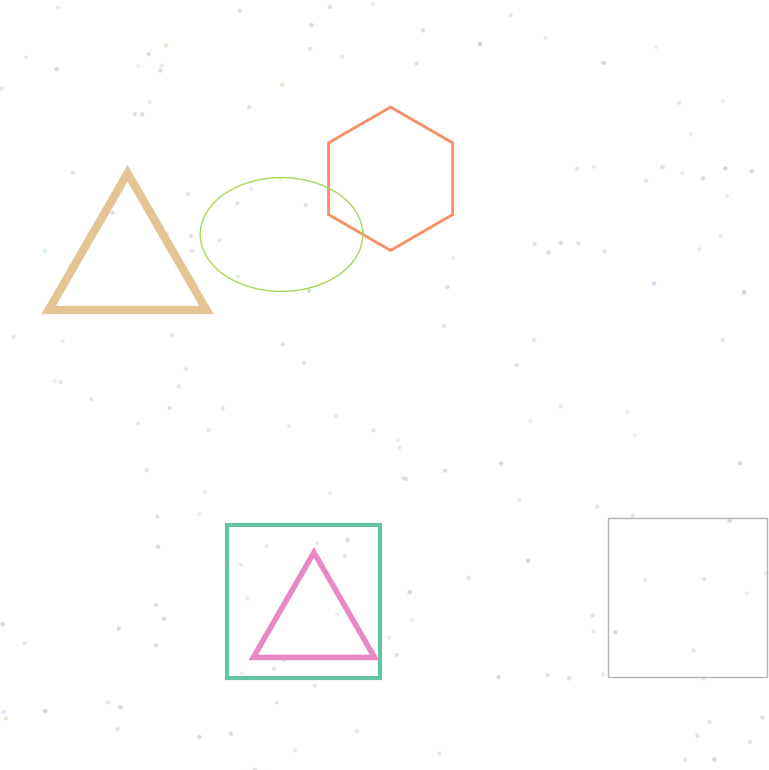[{"shape": "square", "thickness": 1.5, "radius": 0.5, "center": [0.395, 0.218]}, {"shape": "hexagon", "thickness": 1, "radius": 0.47, "center": [0.507, 0.768]}, {"shape": "triangle", "thickness": 2, "radius": 0.45, "center": [0.408, 0.192]}, {"shape": "oval", "thickness": 0.5, "radius": 0.53, "center": [0.366, 0.695]}, {"shape": "triangle", "thickness": 3, "radius": 0.59, "center": [0.166, 0.657]}, {"shape": "square", "thickness": 0.5, "radius": 0.52, "center": [0.893, 0.224]}]